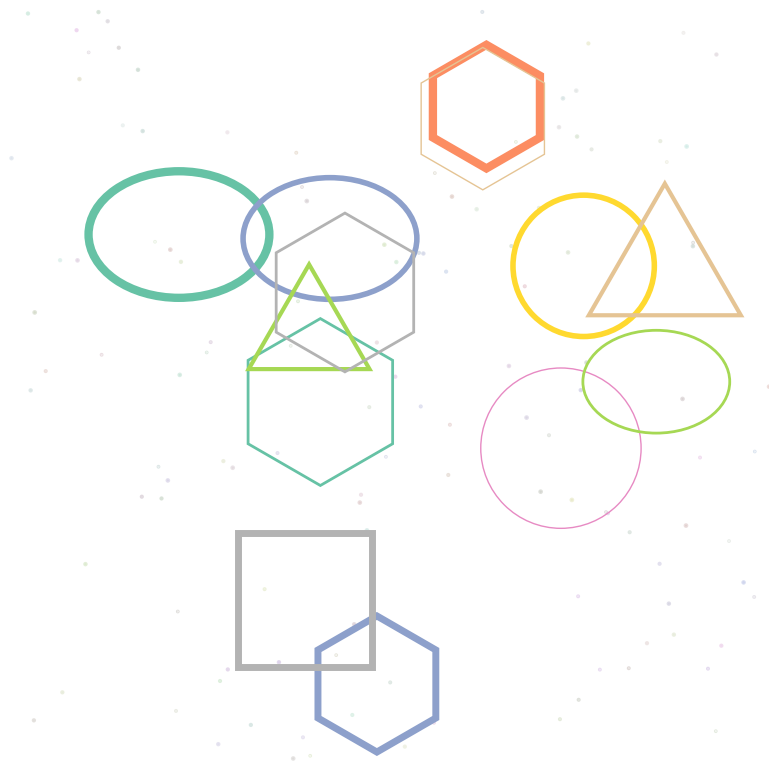[{"shape": "oval", "thickness": 3, "radius": 0.59, "center": [0.232, 0.695]}, {"shape": "hexagon", "thickness": 1, "radius": 0.54, "center": [0.416, 0.478]}, {"shape": "hexagon", "thickness": 3, "radius": 0.4, "center": [0.632, 0.862]}, {"shape": "oval", "thickness": 2, "radius": 0.56, "center": [0.429, 0.69]}, {"shape": "hexagon", "thickness": 2.5, "radius": 0.44, "center": [0.489, 0.112]}, {"shape": "circle", "thickness": 0.5, "radius": 0.52, "center": [0.728, 0.418]}, {"shape": "triangle", "thickness": 1.5, "radius": 0.45, "center": [0.401, 0.566]}, {"shape": "oval", "thickness": 1, "radius": 0.48, "center": [0.852, 0.504]}, {"shape": "circle", "thickness": 2, "radius": 0.46, "center": [0.758, 0.655]}, {"shape": "triangle", "thickness": 1.5, "radius": 0.57, "center": [0.863, 0.648]}, {"shape": "hexagon", "thickness": 0.5, "radius": 0.46, "center": [0.627, 0.846]}, {"shape": "hexagon", "thickness": 1, "radius": 0.52, "center": [0.448, 0.62]}, {"shape": "square", "thickness": 2.5, "radius": 0.43, "center": [0.396, 0.221]}]